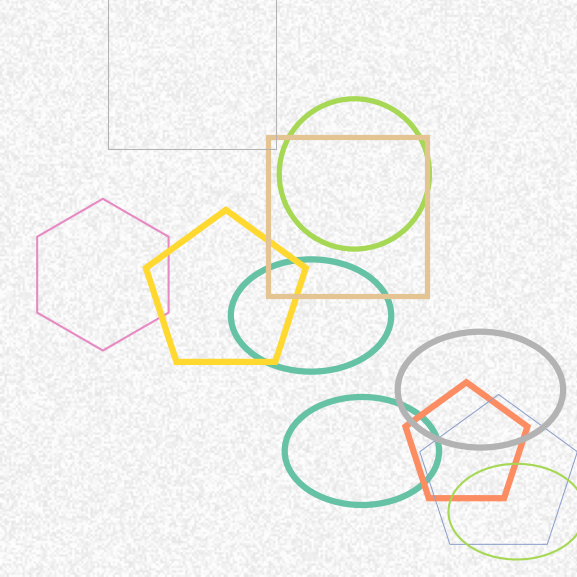[{"shape": "oval", "thickness": 3, "radius": 0.69, "center": [0.539, 0.453]}, {"shape": "oval", "thickness": 3, "radius": 0.67, "center": [0.627, 0.218]}, {"shape": "pentagon", "thickness": 3, "radius": 0.56, "center": [0.808, 0.226]}, {"shape": "pentagon", "thickness": 0.5, "radius": 0.72, "center": [0.863, 0.173]}, {"shape": "hexagon", "thickness": 1, "radius": 0.66, "center": [0.178, 0.524]}, {"shape": "oval", "thickness": 1, "radius": 0.59, "center": [0.895, 0.113]}, {"shape": "circle", "thickness": 2.5, "radius": 0.65, "center": [0.614, 0.698]}, {"shape": "pentagon", "thickness": 3, "radius": 0.73, "center": [0.391, 0.49]}, {"shape": "square", "thickness": 2.5, "radius": 0.69, "center": [0.602, 0.624]}, {"shape": "oval", "thickness": 3, "radius": 0.72, "center": [0.832, 0.324]}, {"shape": "square", "thickness": 0.5, "radius": 0.73, "center": [0.332, 0.888]}]